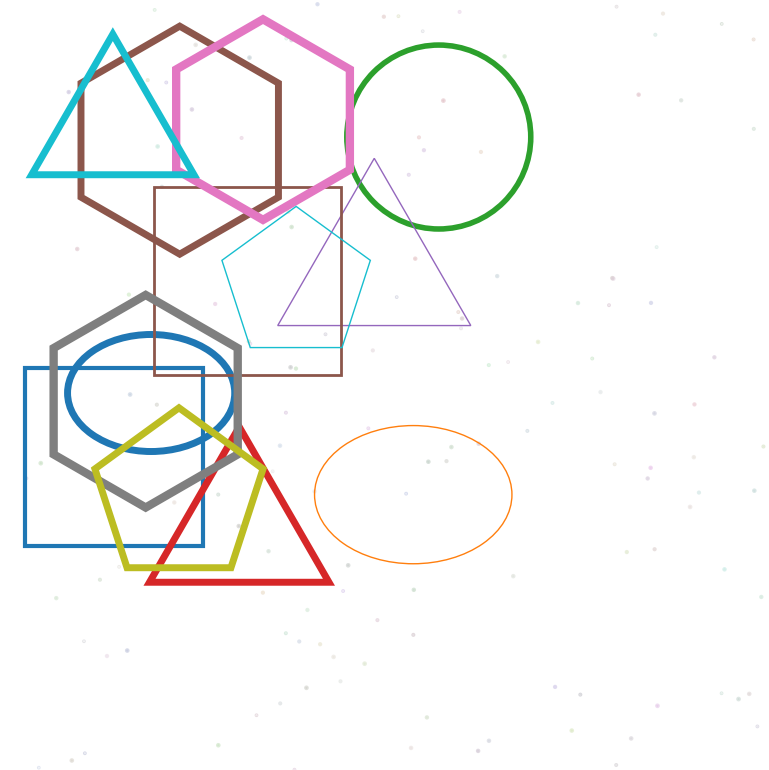[{"shape": "oval", "thickness": 2.5, "radius": 0.54, "center": [0.196, 0.49]}, {"shape": "square", "thickness": 1.5, "radius": 0.58, "center": [0.148, 0.406]}, {"shape": "oval", "thickness": 0.5, "radius": 0.64, "center": [0.537, 0.358]}, {"shape": "circle", "thickness": 2, "radius": 0.6, "center": [0.57, 0.822]}, {"shape": "triangle", "thickness": 2.5, "radius": 0.67, "center": [0.311, 0.311]}, {"shape": "triangle", "thickness": 0.5, "radius": 0.72, "center": [0.486, 0.65]}, {"shape": "square", "thickness": 1, "radius": 0.61, "center": [0.322, 0.635]}, {"shape": "hexagon", "thickness": 2.5, "radius": 0.74, "center": [0.233, 0.818]}, {"shape": "hexagon", "thickness": 3, "radius": 0.65, "center": [0.342, 0.845]}, {"shape": "hexagon", "thickness": 3, "radius": 0.69, "center": [0.189, 0.479]}, {"shape": "pentagon", "thickness": 2.5, "radius": 0.57, "center": [0.232, 0.356]}, {"shape": "pentagon", "thickness": 0.5, "radius": 0.51, "center": [0.385, 0.631]}, {"shape": "triangle", "thickness": 2.5, "radius": 0.61, "center": [0.147, 0.834]}]